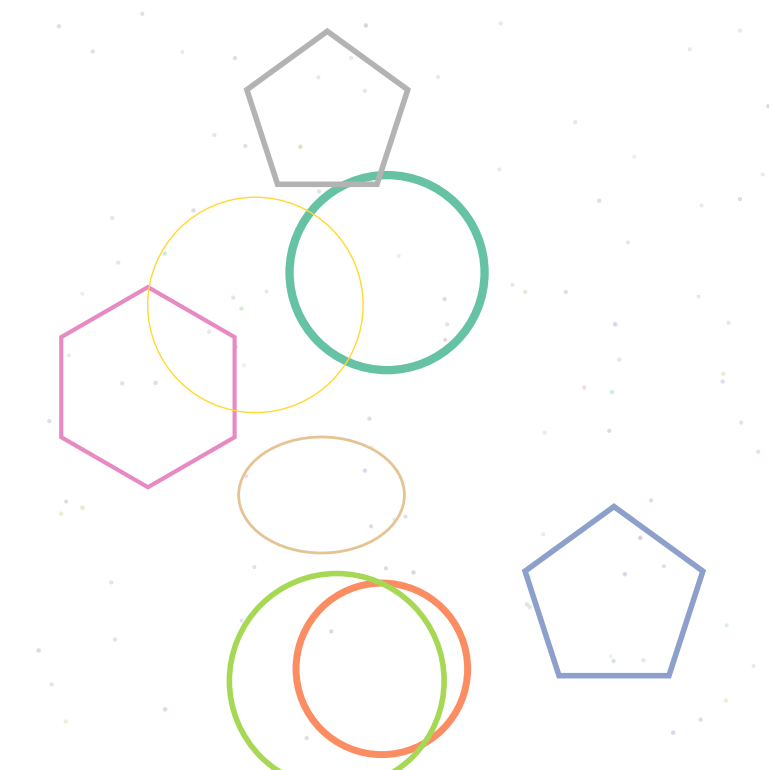[{"shape": "circle", "thickness": 3, "radius": 0.63, "center": [0.503, 0.646]}, {"shape": "circle", "thickness": 2.5, "radius": 0.56, "center": [0.496, 0.131]}, {"shape": "pentagon", "thickness": 2, "radius": 0.61, "center": [0.797, 0.221]}, {"shape": "hexagon", "thickness": 1.5, "radius": 0.65, "center": [0.192, 0.497]}, {"shape": "circle", "thickness": 2, "radius": 0.7, "center": [0.437, 0.116]}, {"shape": "circle", "thickness": 0.5, "radius": 0.7, "center": [0.332, 0.604]}, {"shape": "oval", "thickness": 1, "radius": 0.54, "center": [0.418, 0.357]}, {"shape": "pentagon", "thickness": 2, "radius": 0.55, "center": [0.425, 0.85]}]